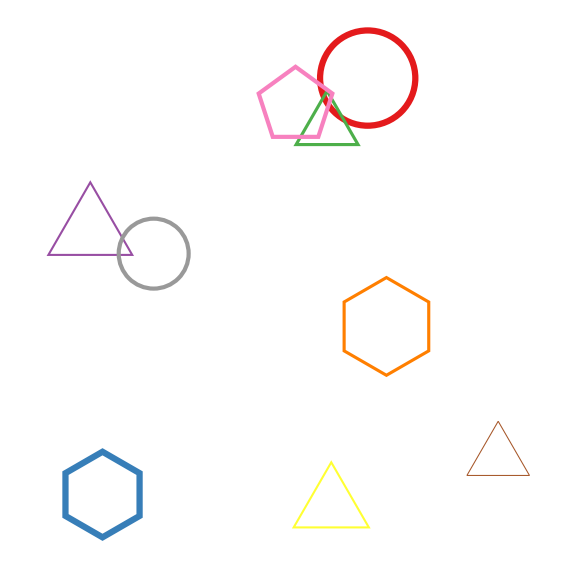[{"shape": "circle", "thickness": 3, "radius": 0.41, "center": [0.637, 0.864]}, {"shape": "hexagon", "thickness": 3, "radius": 0.37, "center": [0.178, 0.143]}, {"shape": "triangle", "thickness": 1.5, "radius": 0.31, "center": [0.566, 0.78]}, {"shape": "triangle", "thickness": 1, "radius": 0.42, "center": [0.156, 0.6]}, {"shape": "hexagon", "thickness": 1.5, "radius": 0.42, "center": [0.669, 0.434]}, {"shape": "triangle", "thickness": 1, "radius": 0.38, "center": [0.574, 0.123]}, {"shape": "triangle", "thickness": 0.5, "radius": 0.31, "center": [0.863, 0.207]}, {"shape": "pentagon", "thickness": 2, "radius": 0.34, "center": [0.512, 0.816]}, {"shape": "circle", "thickness": 2, "radius": 0.3, "center": [0.266, 0.56]}]